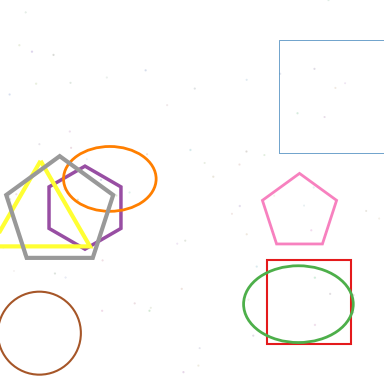[{"shape": "square", "thickness": 1.5, "radius": 0.54, "center": [0.803, 0.215]}, {"shape": "square", "thickness": 0.5, "radius": 0.74, "center": [0.873, 0.749]}, {"shape": "oval", "thickness": 2, "radius": 0.71, "center": [0.775, 0.21]}, {"shape": "hexagon", "thickness": 2.5, "radius": 0.54, "center": [0.221, 0.461]}, {"shape": "oval", "thickness": 2, "radius": 0.6, "center": [0.285, 0.535]}, {"shape": "triangle", "thickness": 3, "radius": 0.74, "center": [0.105, 0.434]}, {"shape": "circle", "thickness": 1.5, "radius": 0.54, "center": [0.102, 0.135]}, {"shape": "pentagon", "thickness": 2, "radius": 0.51, "center": [0.778, 0.448]}, {"shape": "pentagon", "thickness": 3, "radius": 0.73, "center": [0.155, 0.448]}]